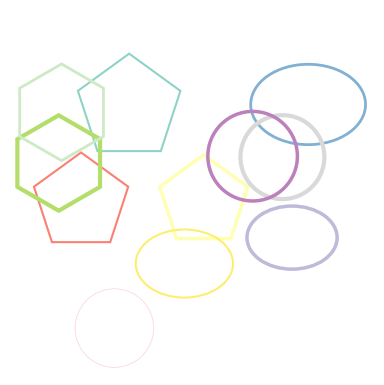[{"shape": "pentagon", "thickness": 1.5, "radius": 0.7, "center": [0.335, 0.721]}, {"shape": "pentagon", "thickness": 2.5, "radius": 0.6, "center": [0.529, 0.478]}, {"shape": "oval", "thickness": 2.5, "radius": 0.59, "center": [0.759, 0.383]}, {"shape": "pentagon", "thickness": 1.5, "radius": 0.64, "center": [0.211, 0.475]}, {"shape": "oval", "thickness": 2, "radius": 0.75, "center": [0.8, 0.729]}, {"shape": "hexagon", "thickness": 3, "radius": 0.62, "center": [0.152, 0.577]}, {"shape": "circle", "thickness": 0.5, "radius": 0.51, "center": [0.297, 0.148]}, {"shape": "circle", "thickness": 3, "radius": 0.54, "center": [0.734, 0.592]}, {"shape": "circle", "thickness": 2.5, "radius": 0.58, "center": [0.656, 0.594]}, {"shape": "hexagon", "thickness": 2, "radius": 0.63, "center": [0.16, 0.708]}, {"shape": "oval", "thickness": 1.5, "radius": 0.63, "center": [0.479, 0.315]}]